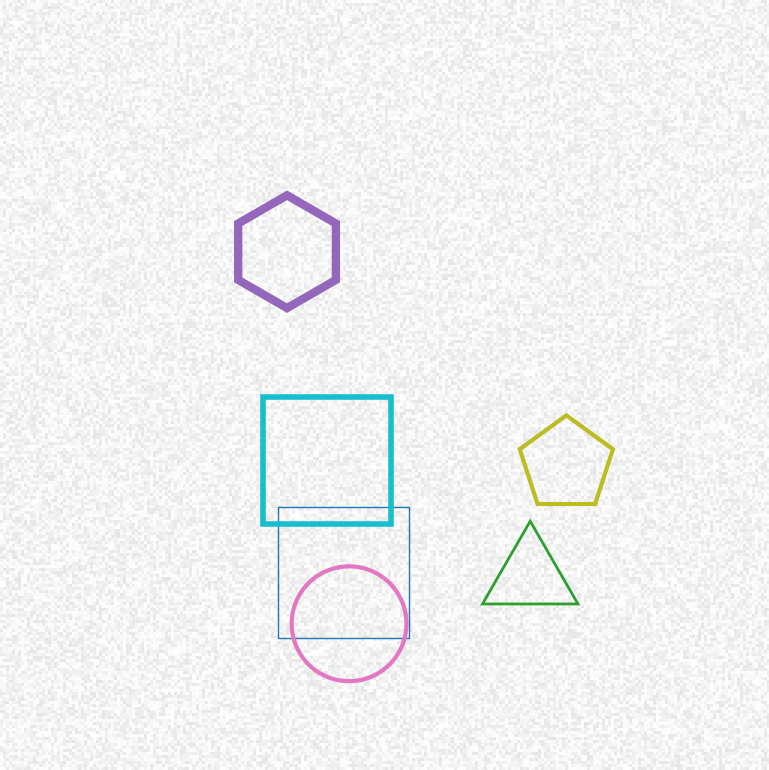[{"shape": "square", "thickness": 0.5, "radius": 0.43, "center": [0.446, 0.256]}, {"shape": "triangle", "thickness": 1, "radius": 0.36, "center": [0.689, 0.251]}, {"shape": "hexagon", "thickness": 3, "radius": 0.37, "center": [0.373, 0.673]}, {"shape": "circle", "thickness": 1.5, "radius": 0.37, "center": [0.453, 0.19]}, {"shape": "pentagon", "thickness": 1.5, "radius": 0.32, "center": [0.735, 0.397]}, {"shape": "square", "thickness": 2, "radius": 0.41, "center": [0.425, 0.402]}]